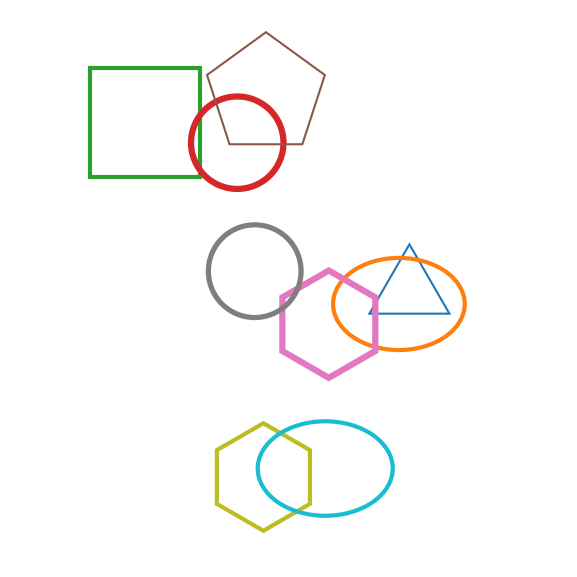[{"shape": "triangle", "thickness": 1, "radius": 0.4, "center": [0.709, 0.496]}, {"shape": "oval", "thickness": 2, "radius": 0.57, "center": [0.691, 0.473]}, {"shape": "square", "thickness": 2, "radius": 0.47, "center": [0.251, 0.788]}, {"shape": "circle", "thickness": 3, "radius": 0.4, "center": [0.411, 0.752]}, {"shape": "pentagon", "thickness": 1, "radius": 0.54, "center": [0.461, 0.836]}, {"shape": "hexagon", "thickness": 3, "radius": 0.46, "center": [0.569, 0.438]}, {"shape": "circle", "thickness": 2.5, "radius": 0.4, "center": [0.441, 0.53]}, {"shape": "hexagon", "thickness": 2, "radius": 0.47, "center": [0.456, 0.173]}, {"shape": "oval", "thickness": 2, "radius": 0.58, "center": [0.563, 0.188]}]